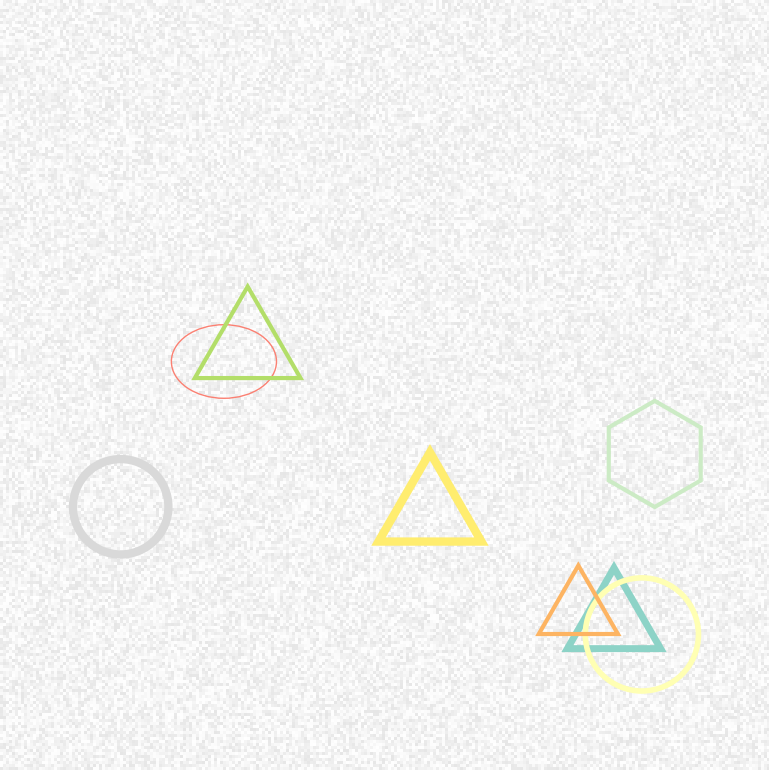[{"shape": "triangle", "thickness": 2.5, "radius": 0.35, "center": [0.797, 0.193]}, {"shape": "circle", "thickness": 2, "radius": 0.37, "center": [0.834, 0.176]}, {"shape": "oval", "thickness": 0.5, "radius": 0.34, "center": [0.291, 0.531]}, {"shape": "triangle", "thickness": 1.5, "radius": 0.3, "center": [0.751, 0.206]}, {"shape": "triangle", "thickness": 1.5, "radius": 0.4, "center": [0.322, 0.549]}, {"shape": "circle", "thickness": 3, "radius": 0.31, "center": [0.157, 0.342]}, {"shape": "hexagon", "thickness": 1.5, "radius": 0.34, "center": [0.85, 0.41]}, {"shape": "triangle", "thickness": 3, "radius": 0.39, "center": [0.558, 0.335]}]